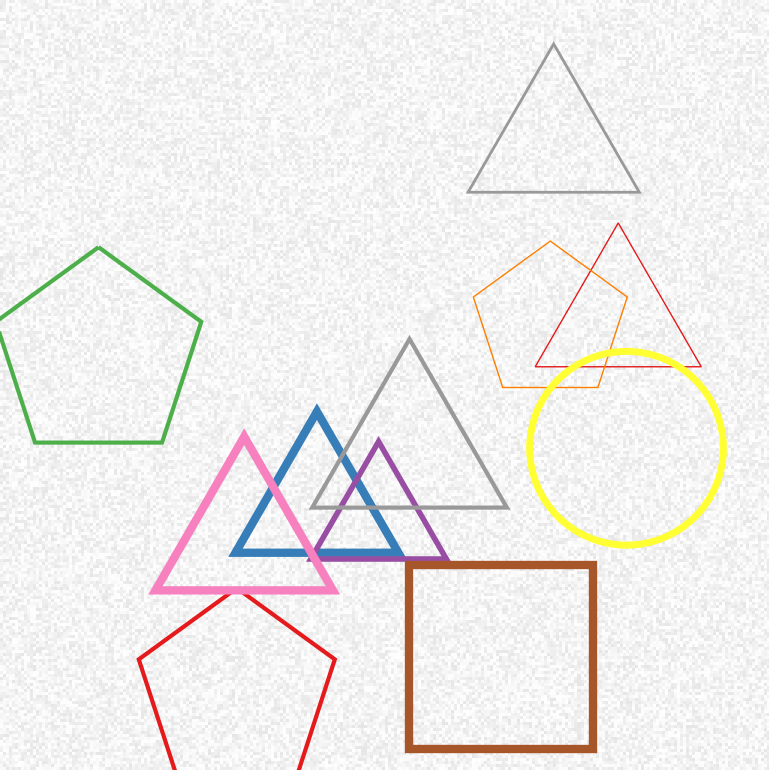[{"shape": "pentagon", "thickness": 1.5, "radius": 0.67, "center": [0.308, 0.102]}, {"shape": "triangle", "thickness": 0.5, "radius": 0.62, "center": [0.803, 0.586]}, {"shape": "triangle", "thickness": 3, "radius": 0.61, "center": [0.412, 0.343]}, {"shape": "pentagon", "thickness": 1.5, "radius": 0.7, "center": [0.128, 0.539]}, {"shape": "triangle", "thickness": 2, "radius": 0.51, "center": [0.492, 0.325]}, {"shape": "pentagon", "thickness": 0.5, "radius": 0.53, "center": [0.715, 0.582]}, {"shape": "circle", "thickness": 2.5, "radius": 0.63, "center": [0.814, 0.418]}, {"shape": "square", "thickness": 3, "radius": 0.6, "center": [0.65, 0.147]}, {"shape": "triangle", "thickness": 3, "radius": 0.67, "center": [0.317, 0.3]}, {"shape": "triangle", "thickness": 1, "radius": 0.64, "center": [0.719, 0.815]}, {"shape": "triangle", "thickness": 1.5, "radius": 0.73, "center": [0.532, 0.414]}]